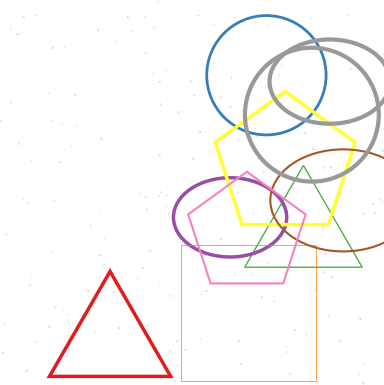[{"shape": "triangle", "thickness": 2.5, "radius": 0.91, "center": [0.286, 0.113]}, {"shape": "circle", "thickness": 2, "radius": 0.78, "center": [0.692, 0.805]}, {"shape": "triangle", "thickness": 1, "radius": 0.88, "center": [0.788, 0.394]}, {"shape": "oval", "thickness": 2.5, "radius": 0.74, "center": [0.598, 0.435]}, {"shape": "square", "thickness": 0.5, "radius": 0.88, "center": [0.646, 0.187]}, {"shape": "pentagon", "thickness": 2.5, "radius": 0.96, "center": [0.741, 0.571]}, {"shape": "oval", "thickness": 1.5, "radius": 0.95, "center": [0.892, 0.48]}, {"shape": "pentagon", "thickness": 1.5, "radius": 0.8, "center": [0.641, 0.394]}, {"shape": "oval", "thickness": 3, "radius": 0.78, "center": [0.856, 0.788]}, {"shape": "circle", "thickness": 3, "radius": 0.87, "center": [0.81, 0.702]}]